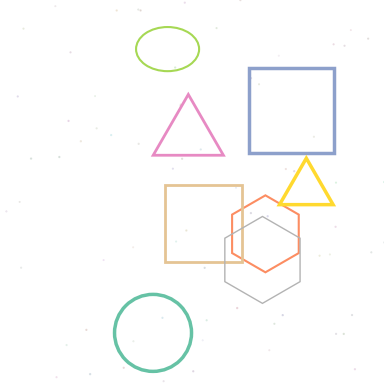[{"shape": "circle", "thickness": 2.5, "radius": 0.5, "center": [0.397, 0.135]}, {"shape": "hexagon", "thickness": 1.5, "radius": 0.5, "center": [0.689, 0.393]}, {"shape": "square", "thickness": 2.5, "radius": 0.55, "center": [0.757, 0.713]}, {"shape": "triangle", "thickness": 2, "radius": 0.53, "center": [0.489, 0.649]}, {"shape": "oval", "thickness": 1.5, "radius": 0.41, "center": [0.435, 0.872]}, {"shape": "triangle", "thickness": 2.5, "radius": 0.4, "center": [0.796, 0.509]}, {"shape": "square", "thickness": 2, "radius": 0.5, "center": [0.528, 0.419]}, {"shape": "hexagon", "thickness": 1, "radius": 0.56, "center": [0.682, 0.325]}]